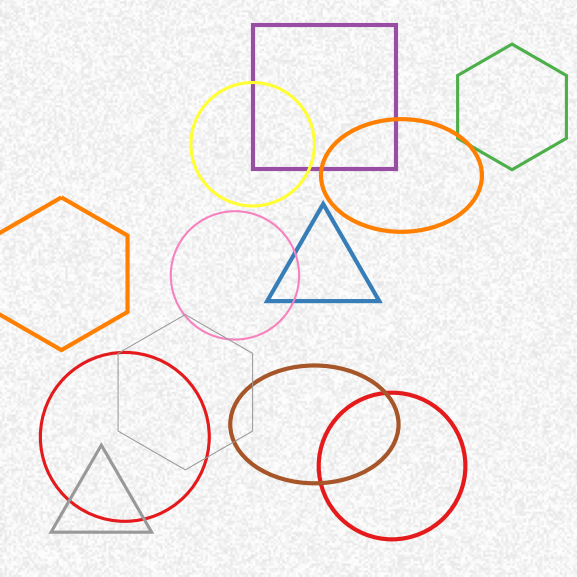[{"shape": "circle", "thickness": 1.5, "radius": 0.73, "center": [0.216, 0.243]}, {"shape": "circle", "thickness": 2, "radius": 0.63, "center": [0.679, 0.192]}, {"shape": "triangle", "thickness": 2, "radius": 0.56, "center": [0.56, 0.534]}, {"shape": "hexagon", "thickness": 1.5, "radius": 0.54, "center": [0.887, 0.814]}, {"shape": "square", "thickness": 2, "radius": 0.62, "center": [0.562, 0.831]}, {"shape": "oval", "thickness": 2, "radius": 0.7, "center": [0.695, 0.695]}, {"shape": "hexagon", "thickness": 2, "radius": 0.66, "center": [0.106, 0.525]}, {"shape": "circle", "thickness": 1.5, "radius": 0.53, "center": [0.438, 0.749]}, {"shape": "oval", "thickness": 2, "radius": 0.73, "center": [0.544, 0.264]}, {"shape": "circle", "thickness": 1, "radius": 0.56, "center": [0.407, 0.522]}, {"shape": "triangle", "thickness": 1.5, "radius": 0.5, "center": [0.175, 0.128]}, {"shape": "hexagon", "thickness": 0.5, "radius": 0.67, "center": [0.321, 0.32]}]